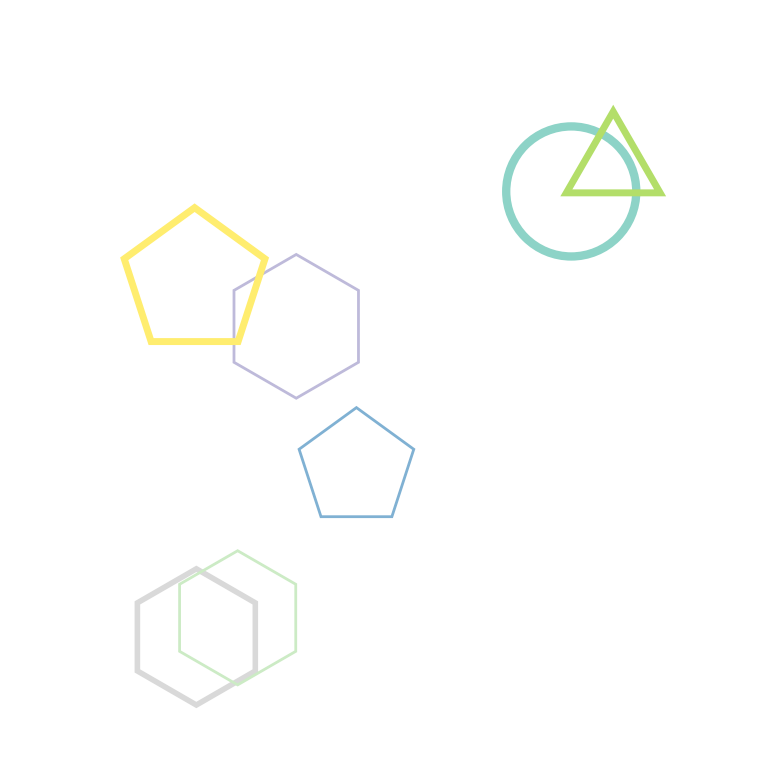[{"shape": "circle", "thickness": 3, "radius": 0.42, "center": [0.742, 0.751]}, {"shape": "hexagon", "thickness": 1, "radius": 0.47, "center": [0.385, 0.576]}, {"shape": "pentagon", "thickness": 1, "radius": 0.39, "center": [0.463, 0.392]}, {"shape": "triangle", "thickness": 2.5, "radius": 0.35, "center": [0.796, 0.785]}, {"shape": "hexagon", "thickness": 2, "radius": 0.44, "center": [0.255, 0.173]}, {"shape": "hexagon", "thickness": 1, "radius": 0.44, "center": [0.309, 0.198]}, {"shape": "pentagon", "thickness": 2.5, "radius": 0.48, "center": [0.253, 0.634]}]